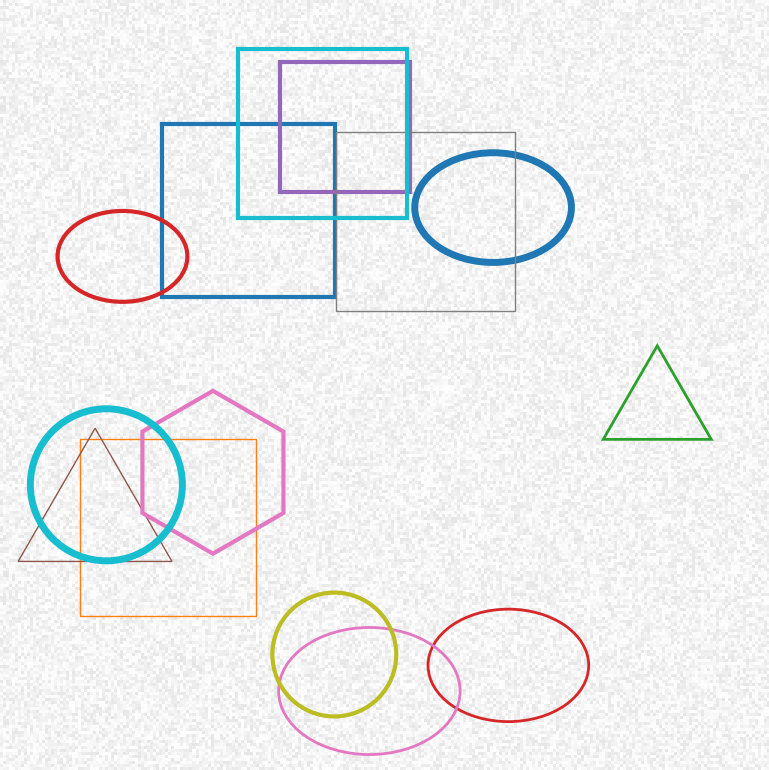[{"shape": "square", "thickness": 1.5, "radius": 0.56, "center": [0.323, 0.726]}, {"shape": "oval", "thickness": 2.5, "radius": 0.51, "center": [0.64, 0.73]}, {"shape": "square", "thickness": 0.5, "radius": 0.57, "center": [0.218, 0.315]}, {"shape": "triangle", "thickness": 1, "radius": 0.41, "center": [0.854, 0.47]}, {"shape": "oval", "thickness": 1.5, "radius": 0.42, "center": [0.159, 0.667]}, {"shape": "oval", "thickness": 1, "radius": 0.52, "center": [0.66, 0.136]}, {"shape": "square", "thickness": 1.5, "radius": 0.42, "center": [0.448, 0.835]}, {"shape": "triangle", "thickness": 0.5, "radius": 0.58, "center": [0.123, 0.329]}, {"shape": "oval", "thickness": 1, "radius": 0.59, "center": [0.48, 0.103]}, {"shape": "hexagon", "thickness": 1.5, "radius": 0.53, "center": [0.277, 0.387]}, {"shape": "square", "thickness": 0.5, "radius": 0.58, "center": [0.553, 0.713]}, {"shape": "circle", "thickness": 1.5, "radius": 0.4, "center": [0.434, 0.15]}, {"shape": "square", "thickness": 1.5, "radius": 0.55, "center": [0.419, 0.826]}, {"shape": "circle", "thickness": 2.5, "radius": 0.49, "center": [0.138, 0.37]}]